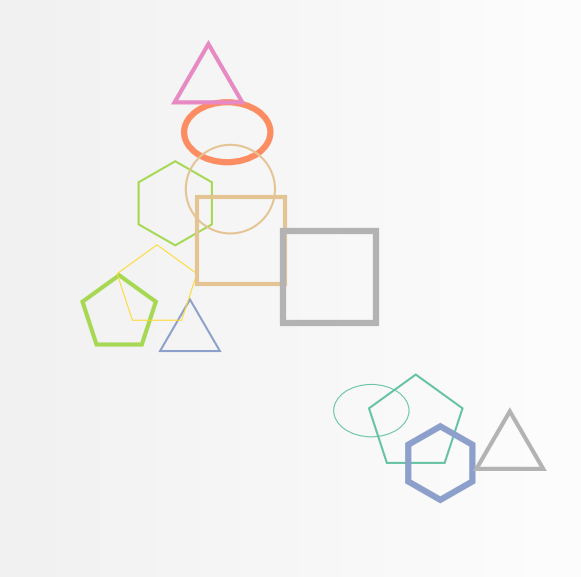[{"shape": "pentagon", "thickness": 1, "radius": 0.42, "center": [0.715, 0.266]}, {"shape": "oval", "thickness": 0.5, "radius": 0.32, "center": [0.639, 0.288]}, {"shape": "oval", "thickness": 3, "radius": 0.37, "center": [0.391, 0.77]}, {"shape": "triangle", "thickness": 1, "radius": 0.3, "center": [0.327, 0.421]}, {"shape": "hexagon", "thickness": 3, "radius": 0.32, "center": [0.758, 0.197]}, {"shape": "triangle", "thickness": 2, "radius": 0.34, "center": [0.359, 0.856]}, {"shape": "hexagon", "thickness": 1, "radius": 0.36, "center": [0.302, 0.647]}, {"shape": "pentagon", "thickness": 2, "radius": 0.33, "center": [0.205, 0.456]}, {"shape": "pentagon", "thickness": 0.5, "radius": 0.36, "center": [0.27, 0.503]}, {"shape": "circle", "thickness": 1, "radius": 0.38, "center": [0.396, 0.672]}, {"shape": "square", "thickness": 2, "radius": 0.38, "center": [0.415, 0.583]}, {"shape": "triangle", "thickness": 2, "radius": 0.33, "center": [0.877, 0.22]}, {"shape": "square", "thickness": 3, "radius": 0.4, "center": [0.567, 0.52]}]